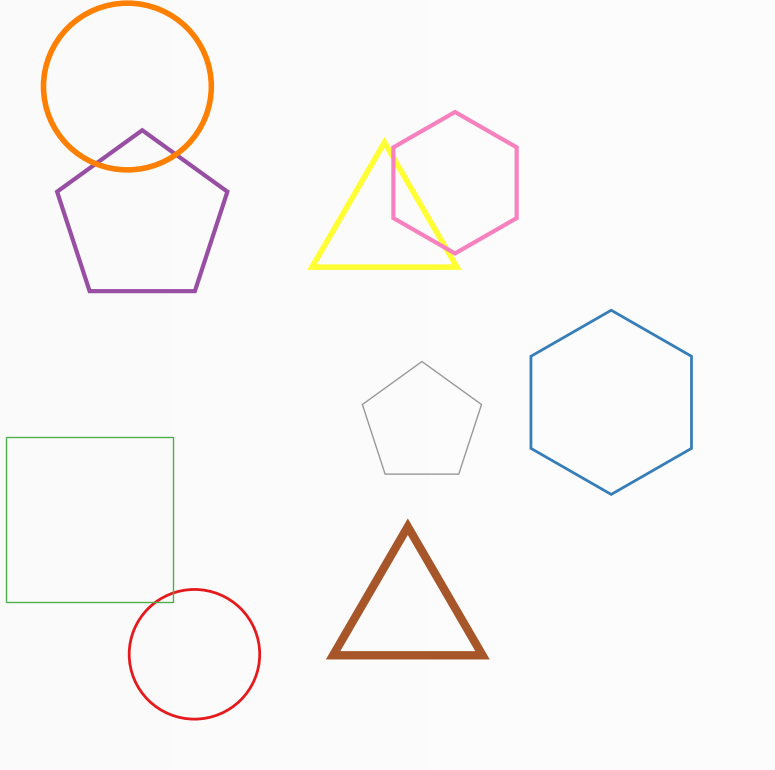[{"shape": "circle", "thickness": 1, "radius": 0.42, "center": [0.251, 0.15]}, {"shape": "hexagon", "thickness": 1, "radius": 0.6, "center": [0.789, 0.477]}, {"shape": "square", "thickness": 0.5, "radius": 0.54, "center": [0.115, 0.326]}, {"shape": "pentagon", "thickness": 1.5, "radius": 0.58, "center": [0.184, 0.715]}, {"shape": "circle", "thickness": 2, "radius": 0.54, "center": [0.164, 0.888]}, {"shape": "triangle", "thickness": 2, "radius": 0.54, "center": [0.496, 0.707]}, {"shape": "triangle", "thickness": 3, "radius": 0.56, "center": [0.526, 0.205]}, {"shape": "hexagon", "thickness": 1.5, "radius": 0.46, "center": [0.587, 0.763]}, {"shape": "pentagon", "thickness": 0.5, "radius": 0.4, "center": [0.544, 0.45]}]